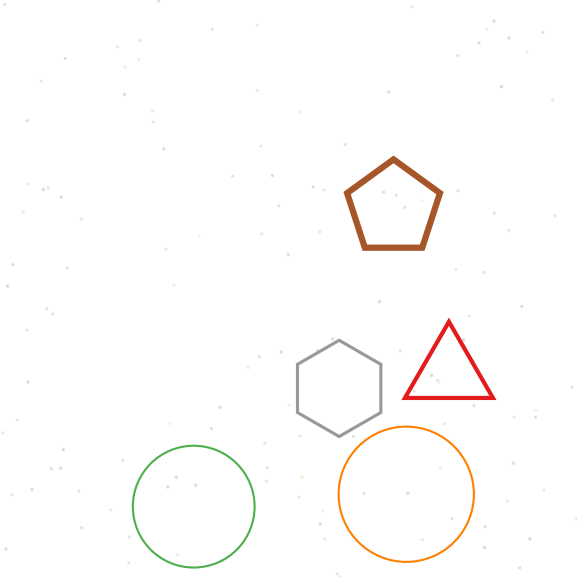[{"shape": "triangle", "thickness": 2, "radius": 0.44, "center": [0.777, 0.354]}, {"shape": "circle", "thickness": 1, "radius": 0.53, "center": [0.335, 0.122]}, {"shape": "circle", "thickness": 1, "radius": 0.59, "center": [0.703, 0.143]}, {"shape": "pentagon", "thickness": 3, "radius": 0.42, "center": [0.681, 0.639]}, {"shape": "hexagon", "thickness": 1.5, "radius": 0.42, "center": [0.587, 0.327]}]